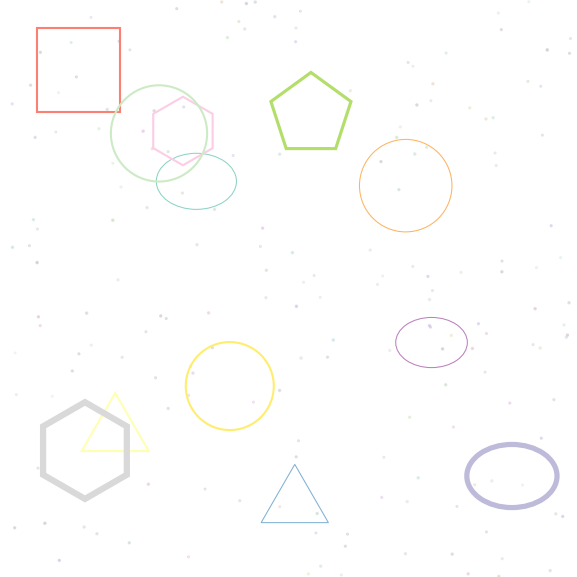[{"shape": "oval", "thickness": 0.5, "radius": 0.35, "center": [0.34, 0.685]}, {"shape": "triangle", "thickness": 1, "radius": 0.34, "center": [0.199, 0.252]}, {"shape": "oval", "thickness": 2.5, "radius": 0.39, "center": [0.886, 0.175]}, {"shape": "square", "thickness": 1, "radius": 0.36, "center": [0.136, 0.877]}, {"shape": "triangle", "thickness": 0.5, "radius": 0.34, "center": [0.51, 0.128]}, {"shape": "circle", "thickness": 0.5, "radius": 0.4, "center": [0.703, 0.678]}, {"shape": "pentagon", "thickness": 1.5, "radius": 0.36, "center": [0.538, 0.801]}, {"shape": "hexagon", "thickness": 1, "radius": 0.3, "center": [0.317, 0.772]}, {"shape": "hexagon", "thickness": 3, "radius": 0.42, "center": [0.147, 0.219]}, {"shape": "oval", "thickness": 0.5, "radius": 0.31, "center": [0.747, 0.406]}, {"shape": "circle", "thickness": 1, "radius": 0.42, "center": [0.275, 0.768]}, {"shape": "circle", "thickness": 1, "radius": 0.38, "center": [0.398, 0.331]}]